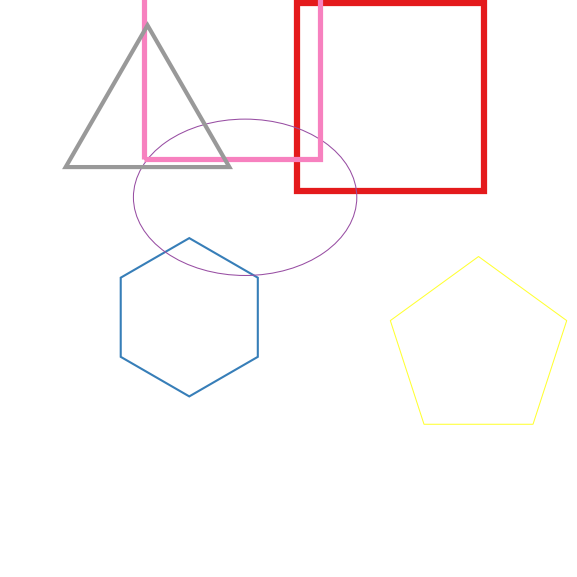[{"shape": "square", "thickness": 3, "radius": 0.81, "center": [0.676, 0.831]}, {"shape": "hexagon", "thickness": 1, "radius": 0.69, "center": [0.328, 0.45]}, {"shape": "oval", "thickness": 0.5, "radius": 0.97, "center": [0.424, 0.657]}, {"shape": "pentagon", "thickness": 0.5, "radius": 0.8, "center": [0.829, 0.394]}, {"shape": "square", "thickness": 2.5, "radius": 0.76, "center": [0.402, 0.877]}, {"shape": "triangle", "thickness": 2, "radius": 0.82, "center": [0.255, 0.792]}]